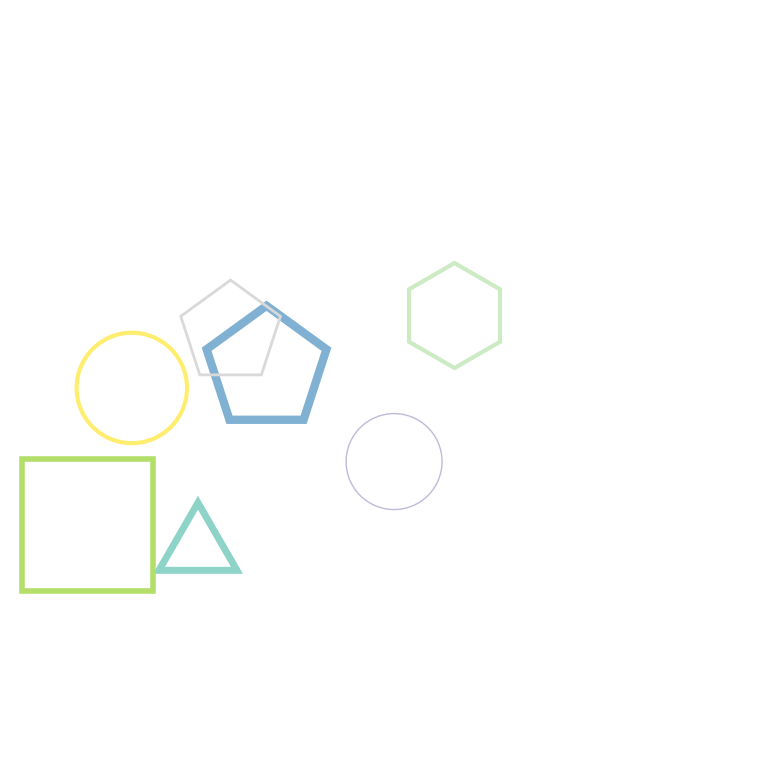[{"shape": "triangle", "thickness": 2.5, "radius": 0.29, "center": [0.257, 0.289]}, {"shape": "circle", "thickness": 0.5, "radius": 0.31, "center": [0.512, 0.401]}, {"shape": "pentagon", "thickness": 3, "radius": 0.41, "center": [0.346, 0.521]}, {"shape": "square", "thickness": 2, "radius": 0.43, "center": [0.114, 0.318]}, {"shape": "pentagon", "thickness": 1, "radius": 0.34, "center": [0.299, 0.568]}, {"shape": "hexagon", "thickness": 1.5, "radius": 0.34, "center": [0.59, 0.59]}, {"shape": "circle", "thickness": 1.5, "radius": 0.36, "center": [0.171, 0.496]}]